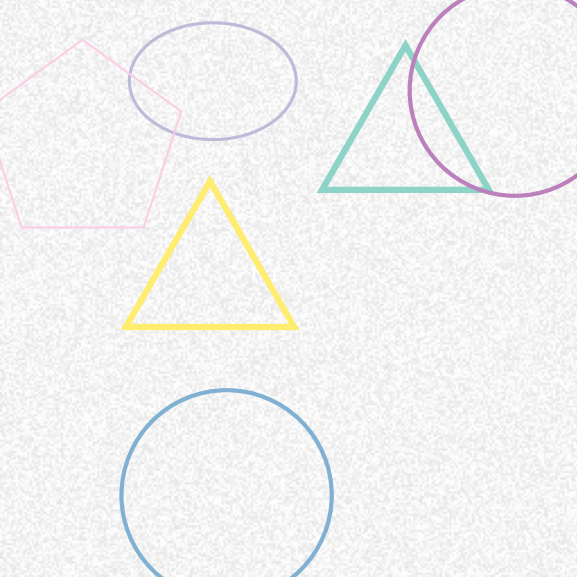[{"shape": "triangle", "thickness": 3, "radius": 0.83, "center": [0.702, 0.754]}, {"shape": "oval", "thickness": 1.5, "radius": 0.72, "center": [0.368, 0.859]}, {"shape": "circle", "thickness": 2, "radius": 0.91, "center": [0.392, 0.141]}, {"shape": "pentagon", "thickness": 1, "radius": 0.9, "center": [0.143, 0.751]}, {"shape": "circle", "thickness": 2, "radius": 0.91, "center": [0.892, 0.842]}, {"shape": "triangle", "thickness": 3, "radius": 0.84, "center": [0.364, 0.517]}]